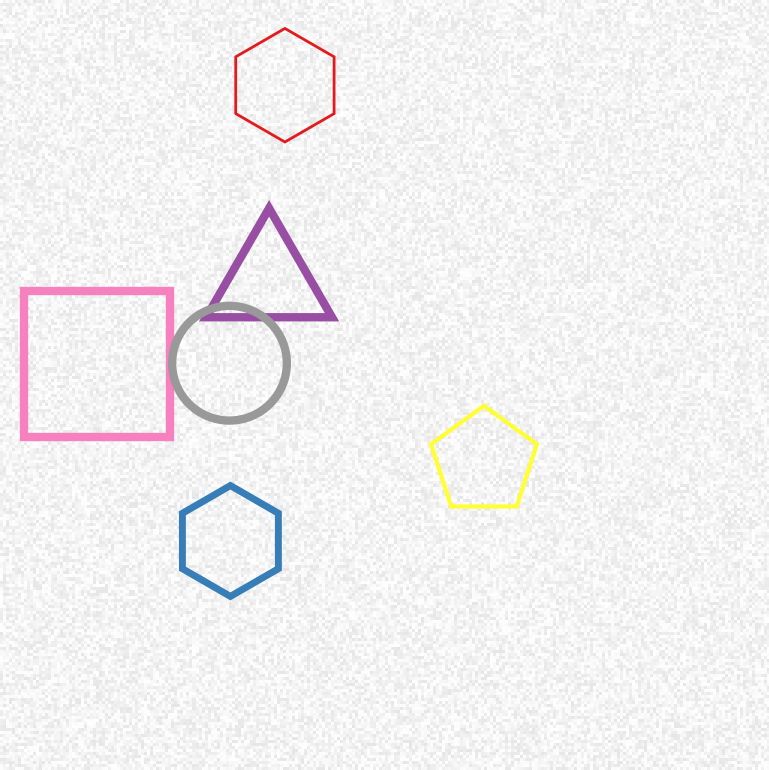[{"shape": "hexagon", "thickness": 1, "radius": 0.37, "center": [0.37, 0.889]}, {"shape": "hexagon", "thickness": 2.5, "radius": 0.36, "center": [0.299, 0.297]}, {"shape": "triangle", "thickness": 3, "radius": 0.47, "center": [0.349, 0.635]}, {"shape": "pentagon", "thickness": 1.5, "radius": 0.36, "center": [0.628, 0.401]}, {"shape": "square", "thickness": 3, "radius": 0.47, "center": [0.126, 0.527]}, {"shape": "circle", "thickness": 3, "radius": 0.37, "center": [0.298, 0.528]}]